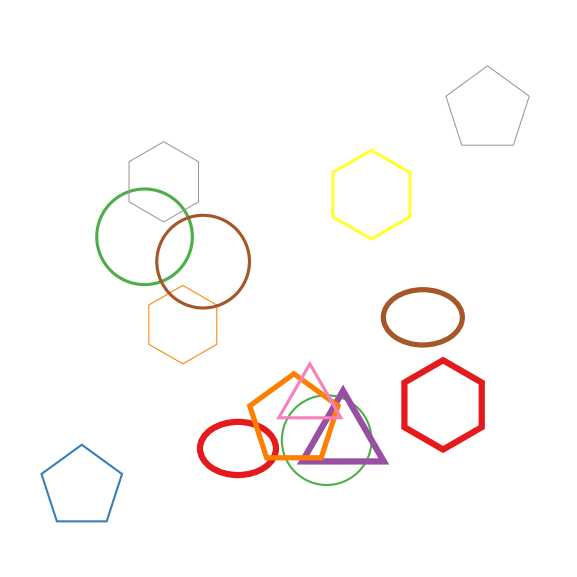[{"shape": "hexagon", "thickness": 3, "radius": 0.39, "center": [0.767, 0.298]}, {"shape": "oval", "thickness": 3, "radius": 0.33, "center": [0.412, 0.223]}, {"shape": "pentagon", "thickness": 1, "radius": 0.37, "center": [0.142, 0.156]}, {"shape": "circle", "thickness": 1.5, "radius": 0.41, "center": [0.25, 0.589]}, {"shape": "circle", "thickness": 1, "radius": 0.39, "center": [0.566, 0.237]}, {"shape": "triangle", "thickness": 3, "radius": 0.41, "center": [0.594, 0.241]}, {"shape": "hexagon", "thickness": 0.5, "radius": 0.34, "center": [0.317, 0.437]}, {"shape": "pentagon", "thickness": 2.5, "radius": 0.4, "center": [0.509, 0.271]}, {"shape": "hexagon", "thickness": 1.5, "radius": 0.38, "center": [0.643, 0.662]}, {"shape": "oval", "thickness": 2.5, "radius": 0.34, "center": [0.732, 0.45]}, {"shape": "circle", "thickness": 1.5, "radius": 0.4, "center": [0.352, 0.546]}, {"shape": "triangle", "thickness": 1.5, "radius": 0.31, "center": [0.537, 0.307]}, {"shape": "hexagon", "thickness": 0.5, "radius": 0.35, "center": [0.284, 0.684]}, {"shape": "pentagon", "thickness": 0.5, "radius": 0.38, "center": [0.844, 0.809]}]